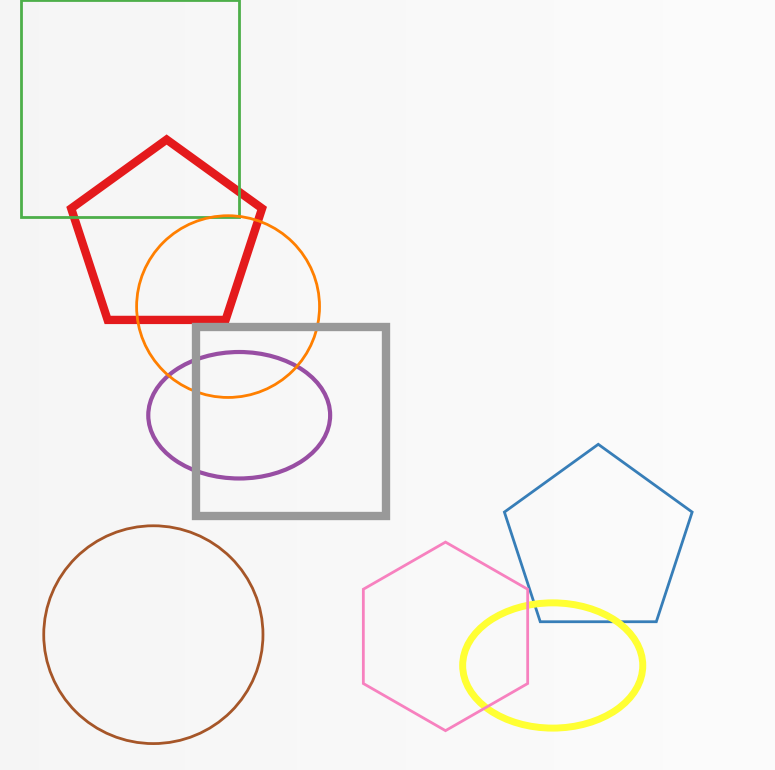[{"shape": "pentagon", "thickness": 3, "radius": 0.65, "center": [0.215, 0.689]}, {"shape": "pentagon", "thickness": 1, "radius": 0.64, "center": [0.772, 0.296]}, {"shape": "square", "thickness": 1, "radius": 0.7, "center": [0.168, 0.859]}, {"shape": "oval", "thickness": 1.5, "radius": 0.59, "center": [0.309, 0.461]}, {"shape": "circle", "thickness": 1, "radius": 0.59, "center": [0.294, 0.602]}, {"shape": "oval", "thickness": 2.5, "radius": 0.58, "center": [0.713, 0.136]}, {"shape": "circle", "thickness": 1, "radius": 0.71, "center": [0.198, 0.176]}, {"shape": "hexagon", "thickness": 1, "radius": 0.61, "center": [0.575, 0.174]}, {"shape": "square", "thickness": 3, "radius": 0.61, "center": [0.375, 0.453]}]